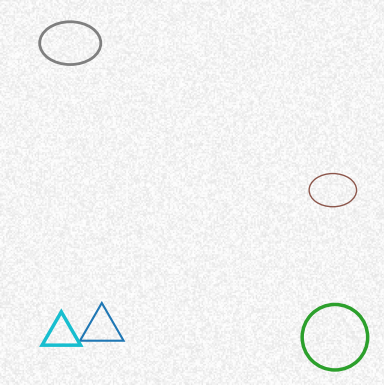[{"shape": "triangle", "thickness": 1.5, "radius": 0.33, "center": [0.264, 0.148]}, {"shape": "circle", "thickness": 2.5, "radius": 0.43, "center": [0.87, 0.124]}, {"shape": "oval", "thickness": 1, "radius": 0.31, "center": [0.865, 0.506]}, {"shape": "oval", "thickness": 2, "radius": 0.4, "center": [0.182, 0.888]}, {"shape": "triangle", "thickness": 2.5, "radius": 0.29, "center": [0.159, 0.132]}]